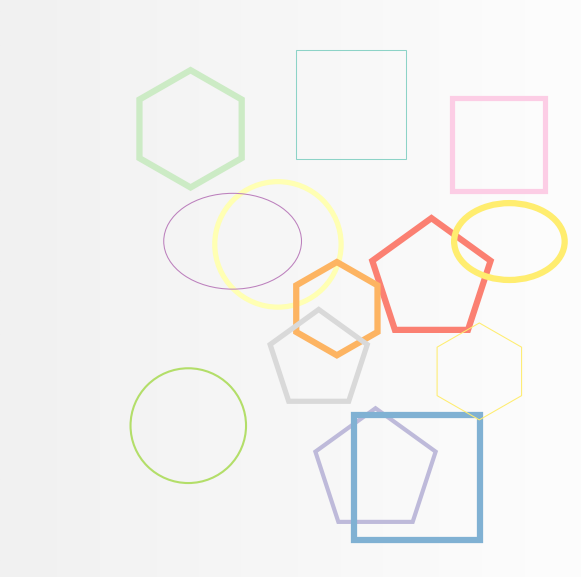[{"shape": "square", "thickness": 0.5, "radius": 0.47, "center": [0.604, 0.818]}, {"shape": "circle", "thickness": 2.5, "radius": 0.54, "center": [0.478, 0.576]}, {"shape": "pentagon", "thickness": 2, "radius": 0.54, "center": [0.646, 0.183]}, {"shape": "pentagon", "thickness": 3, "radius": 0.53, "center": [0.742, 0.514]}, {"shape": "square", "thickness": 3, "radius": 0.54, "center": [0.717, 0.173]}, {"shape": "hexagon", "thickness": 3, "radius": 0.4, "center": [0.58, 0.465]}, {"shape": "circle", "thickness": 1, "radius": 0.5, "center": [0.324, 0.262]}, {"shape": "square", "thickness": 2.5, "radius": 0.4, "center": [0.858, 0.748]}, {"shape": "pentagon", "thickness": 2.5, "radius": 0.44, "center": [0.548, 0.375]}, {"shape": "oval", "thickness": 0.5, "radius": 0.59, "center": [0.4, 0.581]}, {"shape": "hexagon", "thickness": 3, "radius": 0.51, "center": [0.328, 0.776]}, {"shape": "oval", "thickness": 3, "radius": 0.48, "center": [0.876, 0.581]}, {"shape": "hexagon", "thickness": 0.5, "radius": 0.42, "center": [0.825, 0.356]}]